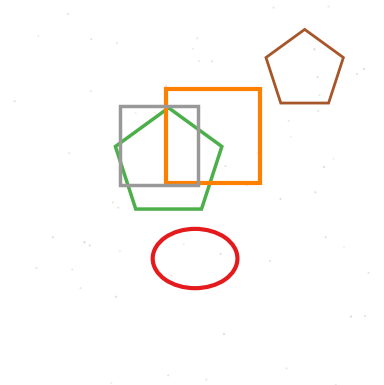[{"shape": "oval", "thickness": 3, "radius": 0.55, "center": [0.507, 0.329]}, {"shape": "pentagon", "thickness": 2.5, "radius": 0.73, "center": [0.438, 0.575]}, {"shape": "square", "thickness": 3, "radius": 0.61, "center": [0.553, 0.647]}, {"shape": "pentagon", "thickness": 2, "radius": 0.53, "center": [0.791, 0.818]}, {"shape": "square", "thickness": 2.5, "radius": 0.51, "center": [0.412, 0.622]}]